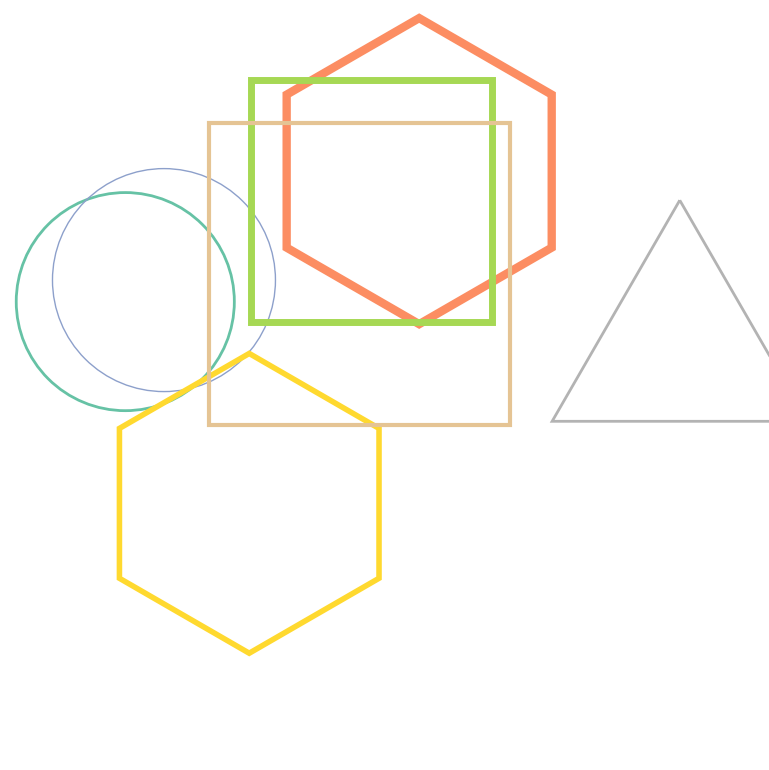[{"shape": "circle", "thickness": 1, "radius": 0.71, "center": [0.163, 0.608]}, {"shape": "hexagon", "thickness": 3, "radius": 0.99, "center": [0.544, 0.778]}, {"shape": "circle", "thickness": 0.5, "radius": 0.72, "center": [0.213, 0.636]}, {"shape": "square", "thickness": 2.5, "radius": 0.79, "center": [0.482, 0.739]}, {"shape": "hexagon", "thickness": 2, "radius": 0.97, "center": [0.324, 0.346]}, {"shape": "square", "thickness": 1.5, "radius": 0.98, "center": [0.467, 0.644]}, {"shape": "triangle", "thickness": 1, "radius": 0.96, "center": [0.883, 0.549]}]